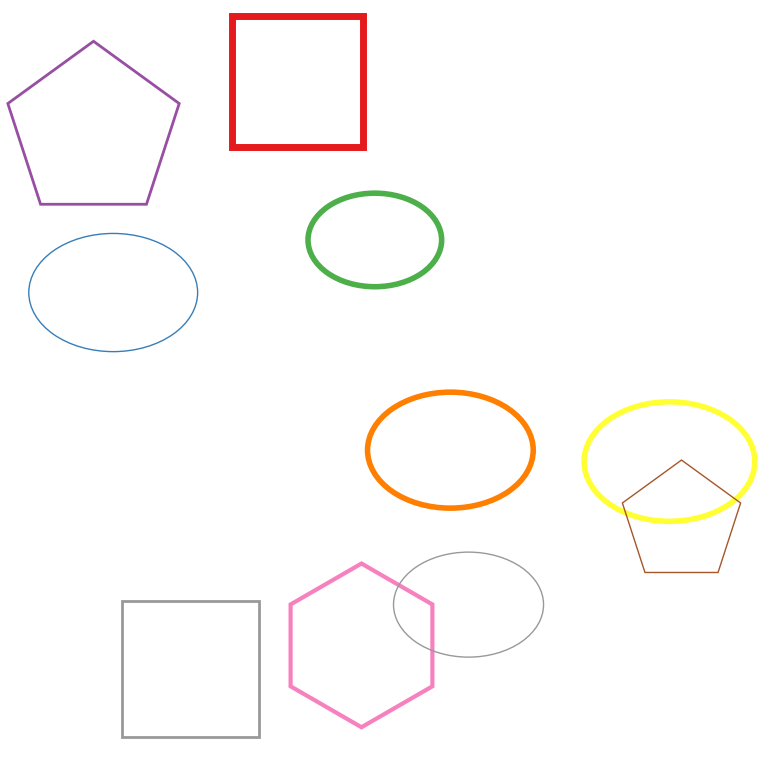[{"shape": "square", "thickness": 2.5, "radius": 0.43, "center": [0.387, 0.894]}, {"shape": "oval", "thickness": 0.5, "radius": 0.55, "center": [0.147, 0.62]}, {"shape": "oval", "thickness": 2, "radius": 0.43, "center": [0.487, 0.688]}, {"shape": "pentagon", "thickness": 1, "radius": 0.59, "center": [0.121, 0.829]}, {"shape": "oval", "thickness": 2, "radius": 0.54, "center": [0.585, 0.415]}, {"shape": "oval", "thickness": 2, "radius": 0.55, "center": [0.869, 0.401]}, {"shape": "pentagon", "thickness": 0.5, "radius": 0.4, "center": [0.885, 0.322]}, {"shape": "hexagon", "thickness": 1.5, "radius": 0.53, "center": [0.469, 0.162]}, {"shape": "oval", "thickness": 0.5, "radius": 0.49, "center": [0.608, 0.215]}, {"shape": "square", "thickness": 1, "radius": 0.44, "center": [0.247, 0.131]}]